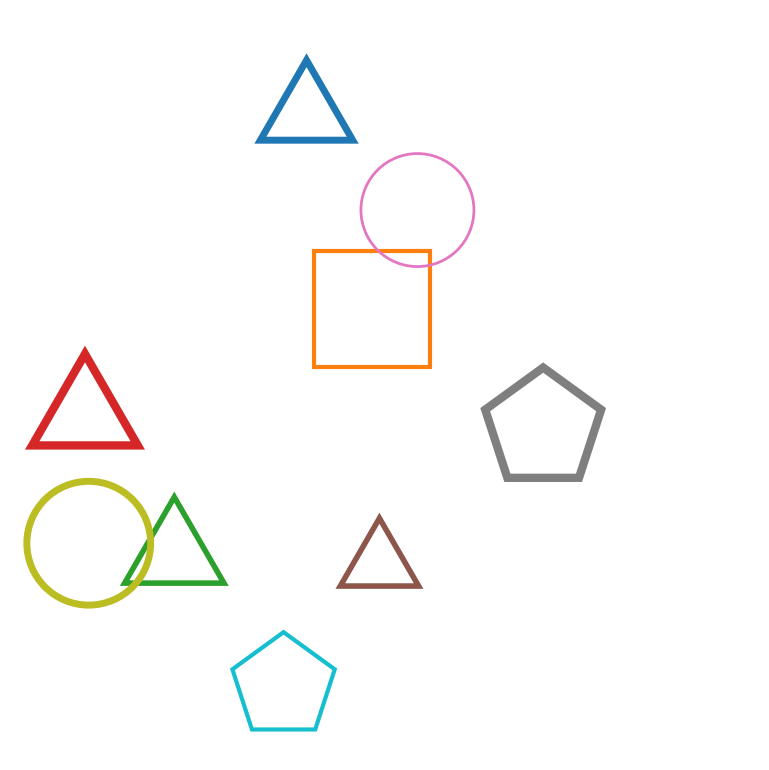[{"shape": "triangle", "thickness": 2.5, "radius": 0.35, "center": [0.398, 0.853]}, {"shape": "square", "thickness": 1.5, "radius": 0.38, "center": [0.483, 0.599]}, {"shape": "triangle", "thickness": 2, "radius": 0.37, "center": [0.226, 0.28]}, {"shape": "triangle", "thickness": 3, "radius": 0.4, "center": [0.11, 0.461]}, {"shape": "triangle", "thickness": 2, "radius": 0.29, "center": [0.493, 0.268]}, {"shape": "circle", "thickness": 1, "radius": 0.37, "center": [0.542, 0.727]}, {"shape": "pentagon", "thickness": 3, "radius": 0.4, "center": [0.705, 0.443]}, {"shape": "circle", "thickness": 2.5, "radius": 0.4, "center": [0.115, 0.295]}, {"shape": "pentagon", "thickness": 1.5, "radius": 0.35, "center": [0.368, 0.109]}]